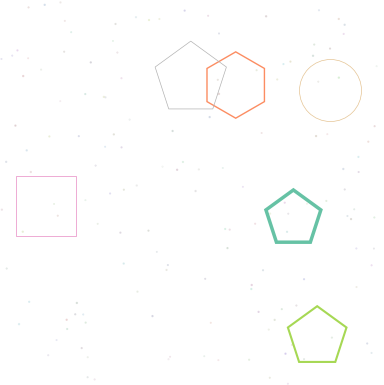[{"shape": "pentagon", "thickness": 2.5, "radius": 0.37, "center": [0.762, 0.432]}, {"shape": "hexagon", "thickness": 1, "radius": 0.43, "center": [0.612, 0.779]}, {"shape": "square", "thickness": 0.5, "radius": 0.39, "center": [0.119, 0.465]}, {"shape": "pentagon", "thickness": 1.5, "radius": 0.4, "center": [0.824, 0.125]}, {"shape": "circle", "thickness": 0.5, "radius": 0.4, "center": [0.858, 0.765]}, {"shape": "pentagon", "thickness": 0.5, "radius": 0.49, "center": [0.495, 0.796]}]